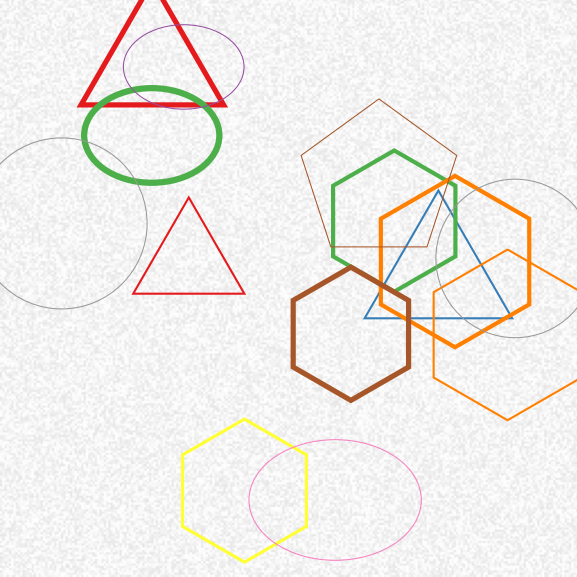[{"shape": "triangle", "thickness": 2.5, "radius": 0.71, "center": [0.264, 0.889]}, {"shape": "triangle", "thickness": 1, "radius": 0.56, "center": [0.327, 0.546]}, {"shape": "triangle", "thickness": 1, "radius": 0.74, "center": [0.759, 0.522]}, {"shape": "oval", "thickness": 3, "radius": 0.59, "center": [0.263, 0.765]}, {"shape": "hexagon", "thickness": 2, "radius": 0.61, "center": [0.683, 0.616]}, {"shape": "oval", "thickness": 0.5, "radius": 0.52, "center": [0.318, 0.883]}, {"shape": "hexagon", "thickness": 2, "radius": 0.74, "center": [0.788, 0.546]}, {"shape": "hexagon", "thickness": 1, "radius": 0.74, "center": [0.879, 0.419]}, {"shape": "hexagon", "thickness": 1.5, "radius": 0.62, "center": [0.423, 0.15]}, {"shape": "hexagon", "thickness": 2.5, "radius": 0.58, "center": [0.608, 0.421]}, {"shape": "pentagon", "thickness": 0.5, "radius": 0.71, "center": [0.656, 0.686]}, {"shape": "oval", "thickness": 0.5, "radius": 0.75, "center": [0.58, 0.133]}, {"shape": "circle", "thickness": 0.5, "radius": 0.74, "center": [0.107, 0.612]}, {"shape": "circle", "thickness": 0.5, "radius": 0.69, "center": [0.892, 0.552]}]